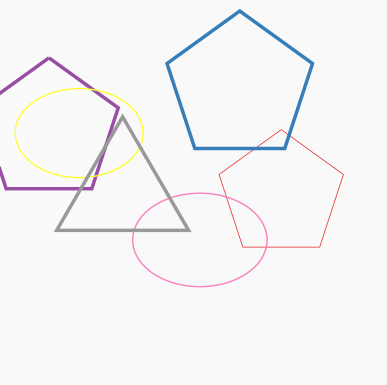[{"shape": "pentagon", "thickness": 0.5, "radius": 0.84, "center": [0.726, 0.495]}, {"shape": "pentagon", "thickness": 2.5, "radius": 0.99, "center": [0.619, 0.774]}, {"shape": "pentagon", "thickness": 2.5, "radius": 0.94, "center": [0.126, 0.662]}, {"shape": "oval", "thickness": 1, "radius": 0.83, "center": [0.204, 0.654]}, {"shape": "oval", "thickness": 1, "radius": 0.87, "center": [0.516, 0.377]}, {"shape": "triangle", "thickness": 2.5, "radius": 0.98, "center": [0.316, 0.5]}]